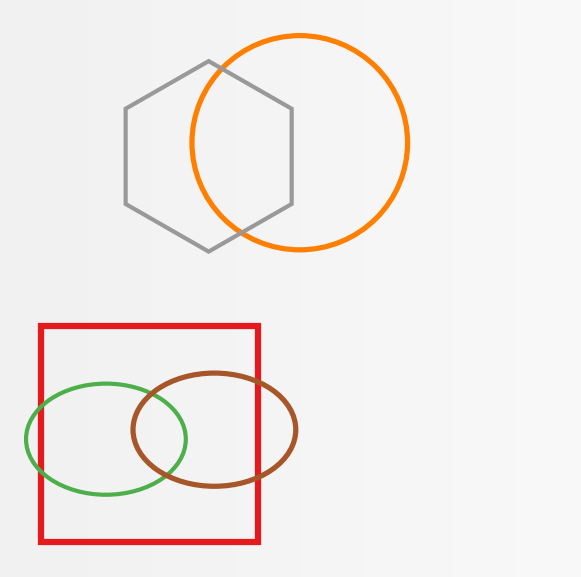[{"shape": "square", "thickness": 3, "radius": 0.93, "center": [0.257, 0.248]}, {"shape": "oval", "thickness": 2, "radius": 0.69, "center": [0.182, 0.239]}, {"shape": "circle", "thickness": 2.5, "radius": 0.93, "center": [0.516, 0.752]}, {"shape": "oval", "thickness": 2.5, "radius": 0.7, "center": [0.369, 0.255]}, {"shape": "hexagon", "thickness": 2, "radius": 0.82, "center": [0.359, 0.728]}]